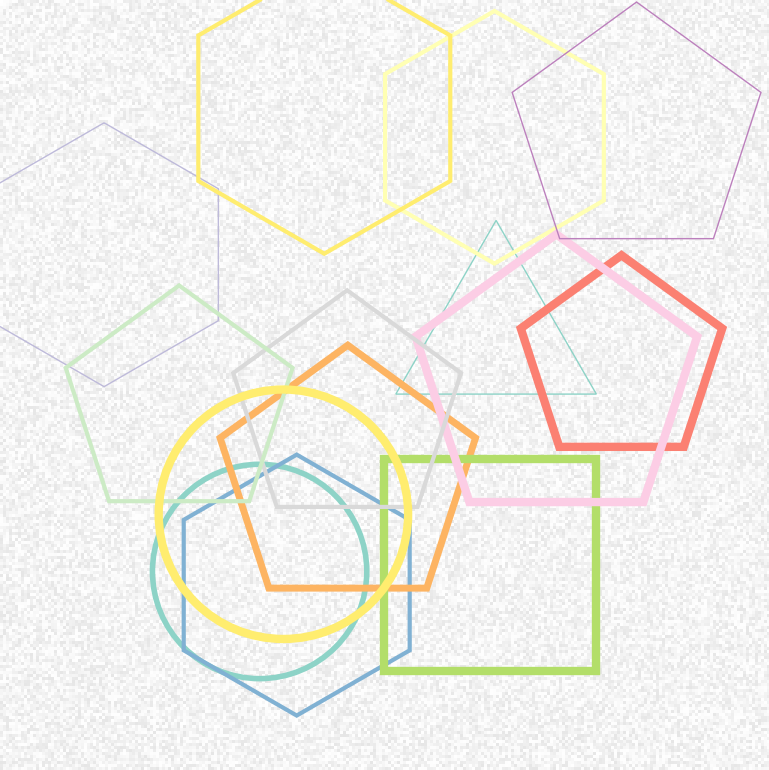[{"shape": "triangle", "thickness": 0.5, "radius": 0.75, "center": [0.644, 0.563]}, {"shape": "circle", "thickness": 2, "radius": 0.7, "center": [0.337, 0.258]}, {"shape": "hexagon", "thickness": 1.5, "radius": 0.82, "center": [0.642, 0.822]}, {"shape": "hexagon", "thickness": 0.5, "radius": 0.86, "center": [0.135, 0.669]}, {"shape": "pentagon", "thickness": 3, "radius": 0.69, "center": [0.807, 0.531]}, {"shape": "hexagon", "thickness": 1.5, "radius": 0.85, "center": [0.385, 0.24]}, {"shape": "pentagon", "thickness": 2.5, "radius": 0.87, "center": [0.452, 0.377]}, {"shape": "square", "thickness": 3, "radius": 0.69, "center": [0.636, 0.266]}, {"shape": "pentagon", "thickness": 3, "radius": 0.96, "center": [0.723, 0.504]}, {"shape": "pentagon", "thickness": 1.5, "radius": 0.78, "center": [0.451, 0.467]}, {"shape": "pentagon", "thickness": 0.5, "radius": 0.85, "center": [0.827, 0.827]}, {"shape": "pentagon", "thickness": 1.5, "radius": 0.77, "center": [0.233, 0.474]}, {"shape": "circle", "thickness": 3, "radius": 0.81, "center": [0.368, 0.332]}, {"shape": "hexagon", "thickness": 1.5, "radius": 0.94, "center": [0.421, 0.859]}]